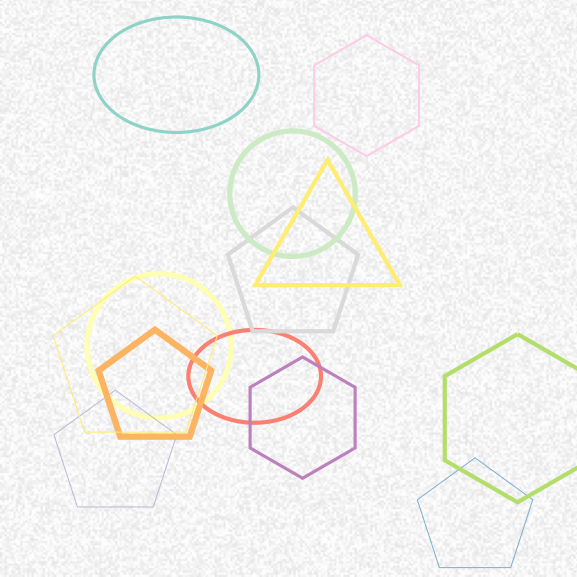[{"shape": "oval", "thickness": 1.5, "radius": 0.71, "center": [0.305, 0.87]}, {"shape": "circle", "thickness": 2.5, "radius": 0.62, "center": [0.276, 0.4]}, {"shape": "pentagon", "thickness": 0.5, "radius": 0.56, "center": [0.2, 0.212]}, {"shape": "oval", "thickness": 2, "radius": 0.57, "center": [0.441, 0.347]}, {"shape": "pentagon", "thickness": 0.5, "radius": 0.53, "center": [0.823, 0.101]}, {"shape": "pentagon", "thickness": 3, "radius": 0.51, "center": [0.268, 0.326]}, {"shape": "hexagon", "thickness": 2, "radius": 0.73, "center": [0.896, 0.275]}, {"shape": "hexagon", "thickness": 1, "radius": 0.52, "center": [0.635, 0.834]}, {"shape": "pentagon", "thickness": 2, "radius": 0.59, "center": [0.507, 0.521]}, {"shape": "hexagon", "thickness": 1.5, "radius": 0.52, "center": [0.524, 0.276]}, {"shape": "circle", "thickness": 2.5, "radius": 0.54, "center": [0.507, 0.664]}, {"shape": "pentagon", "thickness": 0.5, "radius": 0.75, "center": [0.234, 0.372]}, {"shape": "triangle", "thickness": 2, "radius": 0.72, "center": [0.567, 0.578]}]